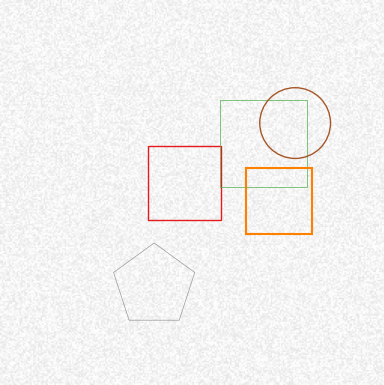[{"shape": "square", "thickness": 1, "radius": 0.48, "center": [0.479, 0.525]}, {"shape": "square", "thickness": 0.5, "radius": 0.56, "center": [0.685, 0.628]}, {"shape": "square", "thickness": 1.5, "radius": 0.43, "center": [0.724, 0.478]}, {"shape": "circle", "thickness": 1, "radius": 0.46, "center": [0.767, 0.68]}, {"shape": "pentagon", "thickness": 0.5, "radius": 0.55, "center": [0.4, 0.258]}]